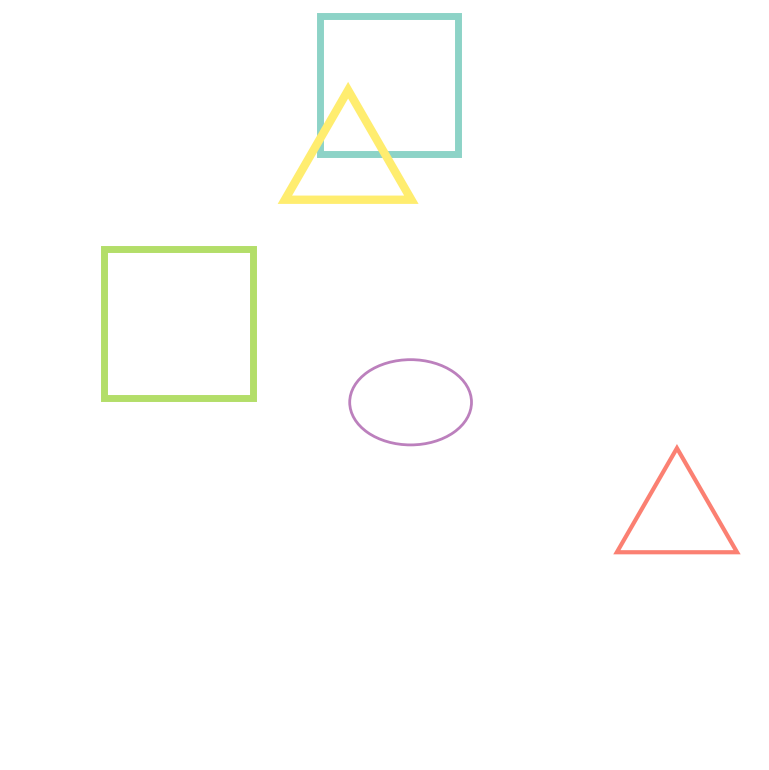[{"shape": "square", "thickness": 2.5, "radius": 0.45, "center": [0.505, 0.89]}, {"shape": "triangle", "thickness": 1.5, "radius": 0.45, "center": [0.879, 0.328]}, {"shape": "square", "thickness": 2.5, "radius": 0.48, "center": [0.232, 0.579]}, {"shape": "oval", "thickness": 1, "radius": 0.4, "center": [0.533, 0.478]}, {"shape": "triangle", "thickness": 3, "radius": 0.47, "center": [0.452, 0.788]}]